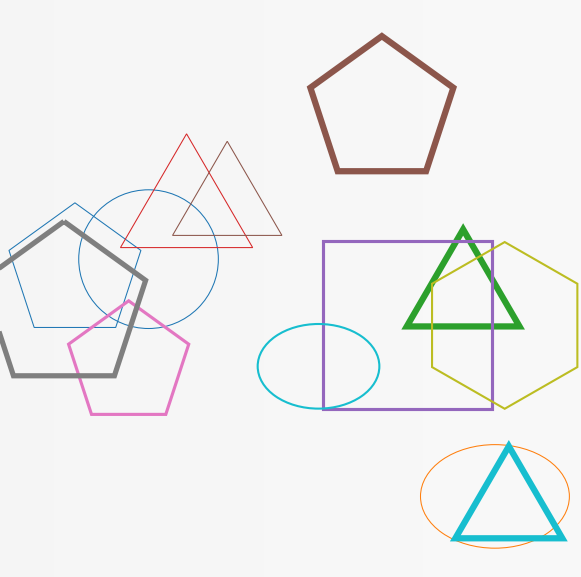[{"shape": "pentagon", "thickness": 0.5, "radius": 0.6, "center": [0.129, 0.529]}, {"shape": "circle", "thickness": 0.5, "radius": 0.6, "center": [0.256, 0.55]}, {"shape": "oval", "thickness": 0.5, "radius": 0.64, "center": [0.852, 0.14]}, {"shape": "triangle", "thickness": 3, "radius": 0.56, "center": [0.797, 0.49]}, {"shape": "triangle", "thickness": 0.5, "radius": 0.66, "center": [0.321, 0.636]}, {"shape": "square", "thickness": 1.5, "radius": 0.73, "center": [0.701, 0.437]}, {"shape": "triangle", "thickness": 0.5, "radius": 0.54, "center": [0.391, 0.646]}, {"shape": "pentagon", "thickness": 3, "radius": 0.65, "center": [0.657, 0.807]}, {"shape": "pentagon", "thickness": 1.5, "radius": 0.54, "center": [0.221, 0.37]}, {"shape": "pentagon", "thickness": 2.5, "radius": 0.74, "center": [0.11, 0.468]}, {"shape": "hexagon", "thickness": 1, "radius": 0.72, "center": [0.868, 0.436]}, {"shape": "triangle", "thickness": 3, "radius": 0.53, "center": [0.875, 0.12]}, {"shape": "oval", "thickness": 1, "radius": 0.52, "center": [0.548, 0.365]}]